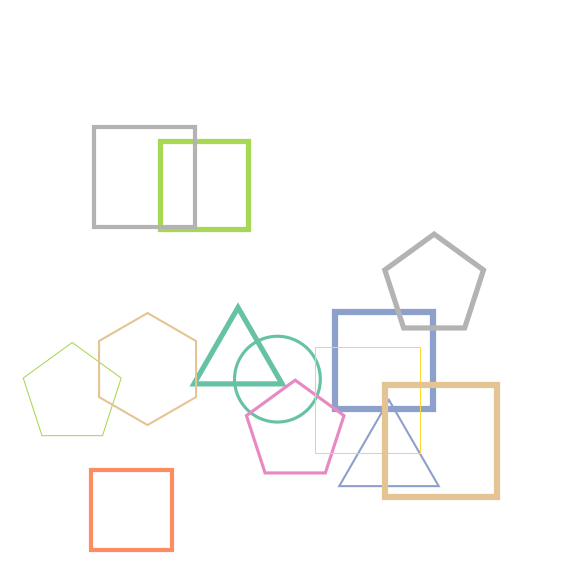[{"shape": "circle", "thickness": 1.5, "radius": 0.37, "center": [0.48, 0.343]}, {"shape": "triangle", "thickness": 2.5, "radius": 0.44, "center": [0.412, 0.378]}, {"shape": "square", "thickness": 2, "radius": 0.35, "center": [0.228, 0.116]}, {"shape": "triangle", "thickness": 1, "radius": 0.5, "center": [0.674, 0.207]}, {"shape": "square", "thickness": 3, "radius": 0.42, "center": [0.665, 0.375]}, {"shape": "pentagon", "thickness": 1.5, "radius": 0.44, "center": [0.511, 0.252]}, {"shape": "pentagon", "thickness": 0.5, "radius": 0.45, "center": [0.125, 0.317]}, {"shape": "square", "thickness": 2.5, "radius": 0.38, "center": [0.353, 0.679]}, {"shape": "square", "thickness": 0.5, "radius": 0.46, "center": [0.637, 0.307]}, {"shape": "square", "thickness": 3, "radius": 0.48, "center": [0.763, 0.236]}, {"shape": "hexagon", "thickness": 1, "radius": 0.48, "center": [0.256, 0.36]}, {"shape": "square", "thickness": 2, "radius": 0.43, "center": [0.25, 0.693]}, {"shape": "pentagon", "thickness": 2.5, "radius": 0.45, "center": [0.752, 0.504]}]